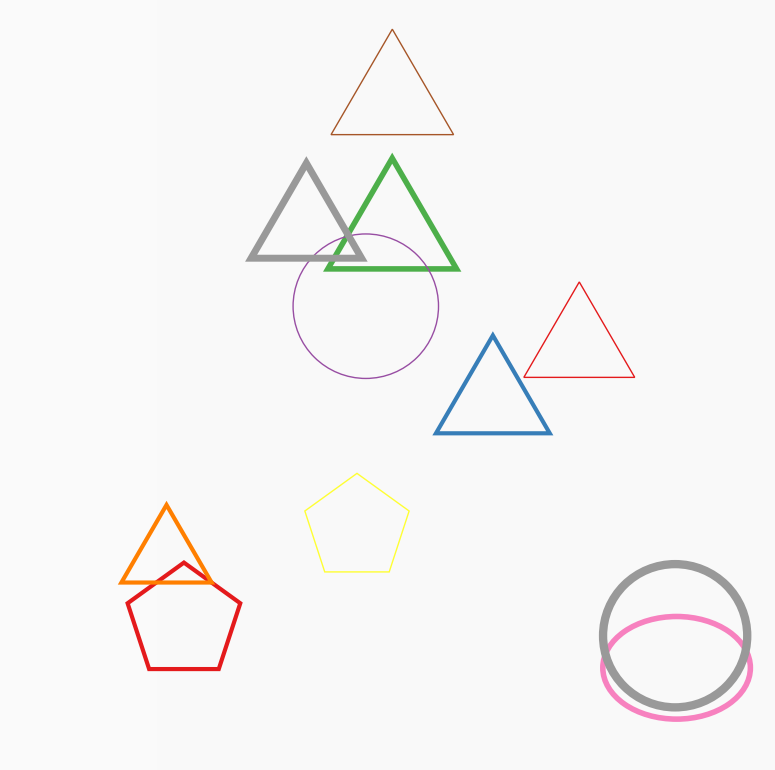[{"shape": "triangle", "thickness": 0.5, "radius": 0.41, "center": [0.747, 0.551]}, {"shape": "pentagon", "thickness": 1.5, "radius": 0.38, "center": [0.237, 0.193]}, {"shape": "triangle", "thickness": 1.5, "radius": 0.42, "center": [0.636, 0.48]}, {"shape": "triangle", "thickness": 2, "radius": 0.48, "center": [0.506, 0.699]}, {"shape": "circle", "thickness": 0.5, "radius": 0.47, "center": [0.472, 0.602]}, {"shape": "triangle", "thickness": 1.5, "radius": 0.34, "center": [0.215, 0.277]}, {"shape": "pentagon", "thickness": 0.5, "radius": 0.35, "center": [0.461, 0.314]}, {"shape": "triangle", "thickness": 0.5, "radius": 0.46, "center": [0.506, 0.871]}, {"shape": "oval", "thickness": 2, "radius": 0.48, "center": [0.873, 0.133]}, {"shape": "triangle", "thickness": 2.5, "radius": 0.41, "center": [0.395, 0.706]}, {"shape": "circle", "thickness": 3, "radius": 0.47, "center": [0.871, 0.174]}]